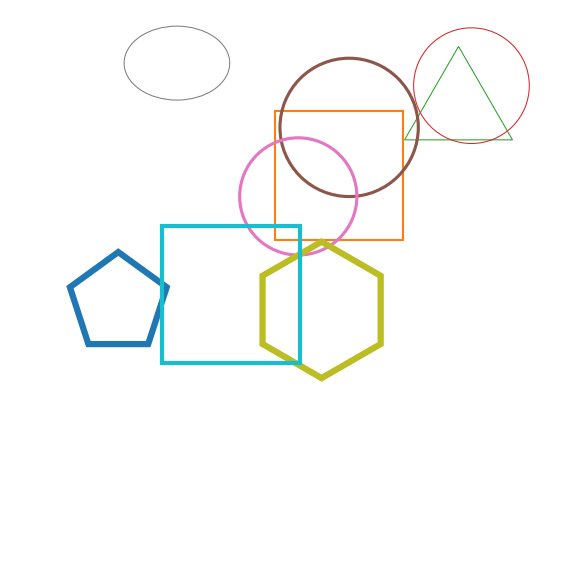[{"shape": "pentagon", "thickness": 3, "radius": 0.44, "center": [0.205, 0.475]}, {"shape": "square", "thickness": 1, "radius": 0.55, "center": [0.588, 0.695]}, {"shape": "triangle", "thickness": 0.5, "radius": 0.54, "center": [0.794, 0.811]}, {"shape": "circle", "thickness": 0.5, "radius": 0.5, "center": [0.816, 0.851]}, {"shape": "circle", "thickness": 1.5, "radius": 0.6, "center": [0.605, 0.779]}, {"shape": "circle", "thickness": 1.5, "radius": 0.51, "center": [0.516, 0.659]}, {"shape": "oval", "thickness": 0.5, "radius": 0.46, "center": [0.306, 0.89]}, {"shape": "hexagon", "thickness": 3, "radius": 0.59, "center": [0.557, 0.463]}, {"shape": "square", "thickness": 2, "radius": 0.59, "center": [0.4, 0.49]}]